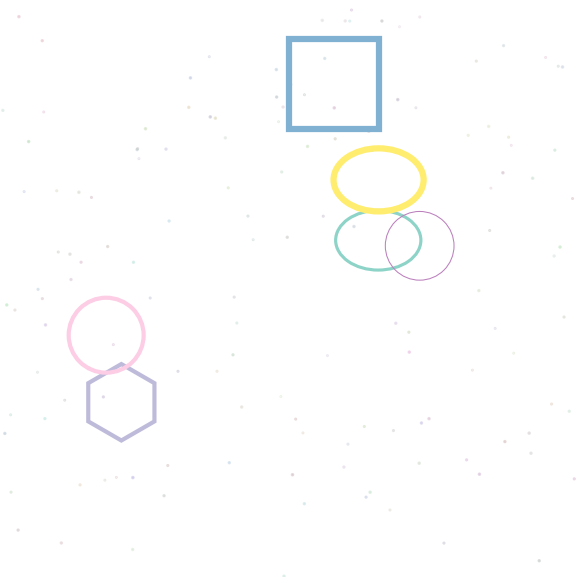[{"shape": "oval", "thickness": 1.5, "radius": 0.37, "center": [0.655, 0.583]}, {"shape": "hexagon", "thickness": 2, "radius": 0.33, "center": [0.21, 0.303]}, {"shape": "square", "thickness": 3, "radius": 0.39, "center": [0.578, 0.853]}, {"shape": "circle", "thickness": 2, "radius": 0.32, "center": [0.184, 0.419]}, {"shape": "circle", "thickness": 0.5, "radius": 0.3, "center": [0.727, 0.573]}, {"shape": "oval", "thickness": 3, "radius": 0.39, "center": [0.656, 0.688]}]